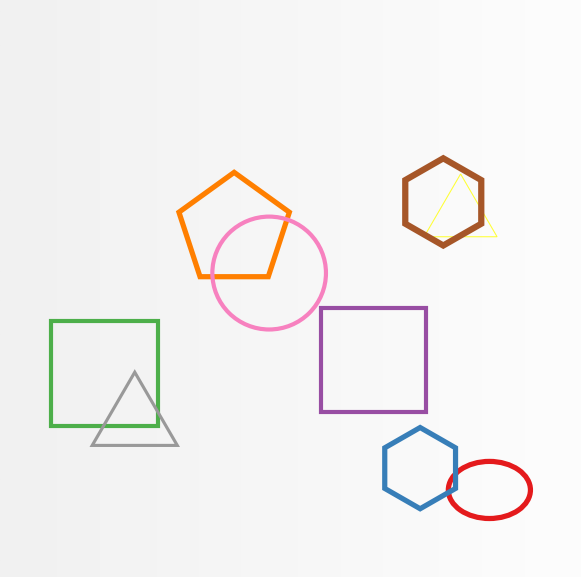[{"shape": "oval", "thickness": 2.5, "radius": 0.35, "center": [0.842, 0.151]}, {"shape": "hexagon", "thickness": 2.5, "radius": 0.35, "center": [0.723, 0.189]}, {"shape": "square", "thickness": 2, "radius": 0.46, "center": [0.18, 0.352]}, {"shape": "square", "thickness": 2, "radius": 0.45, "center": [0.642, 0.376]}, {"shape": "pentagon", "thickness": 2.5, "radius": 0.5, "center": [0.403, 0.601]}, {"shape": "triangle", "thickness": 0.5, "radius": 0.36, "center": [0.792, 0.625]}, {"shape": "hexagon", "thickness": 3, "radius": 0.38, "center": [0.763, 0.65]}, {"shape": "circle", "thickness": 2, "radius": 0.49, "center": [0.463, 0.526]}, {"shape": "triangle", "thickness": 1.5, "radius": 0.42, "center": [0.232, 0.27]}]